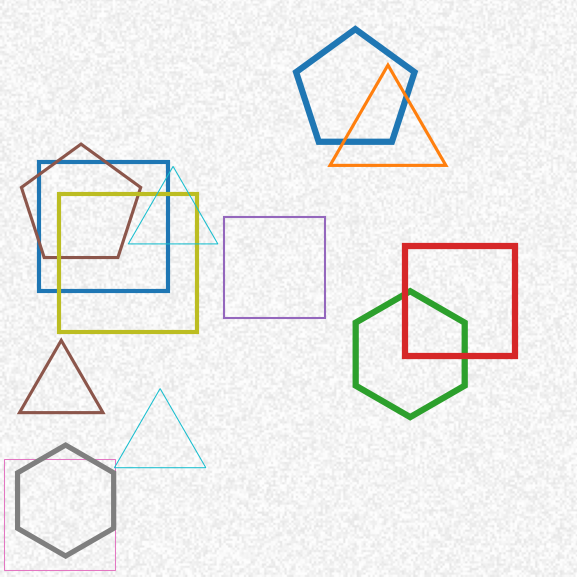[{"shape": "square", "thickness": 2, "radius": 0.56, "center": [0.179, 0.607]}, {"shape": "pentagon", "thickness": 3, "radius": 0.54, "center": [0.615, 0.841]}, {"shape": "triangle", "thickness": 1.5, "radius": 0.58, "center": [0.672, 0.771]}, {"shape": "hexagon", "thickness": 3, "radius": 0.55, "center": [0.71, 0.386]}, {"shape": "square", "thickness": 3, "radius": 0.48, "center": [0.796, 0.478]}, {"shape": "square", "thickness": 1, "radius": 0.44, "center": [0.476, 0.535]}, {"shape": "pentagon", "thickness": 1.5, "radius": 0.54, "center": [0.14, 0.641]}, {"shape": "triangle", "thickness": 1.5, "radius": 0.42, "center": [0.106, 0.326]}, {"shape": "square", "thickness": 0.5, "radius": 0.48, "center": [0.103, 0.108]}, {"shape": "hexagon", "thickness": 2.5, "radius": 0.48, "center": [0.114, 0.132]}, {"shape": "square", "thickness": 2, "radius": 0.6, "center": [0.221, 0.544]}, {"shape": "triangle", "thickness": 0.5, "radius": 0.46, "center": [0.277, 0.235]}, {"shape": "triangle", "thickness": 0.5, "radius": 0.45, "center": [0.3, 0.622]}]